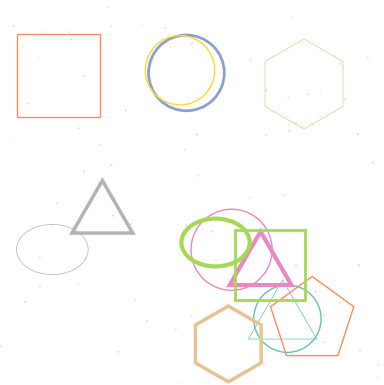[{"shape": "triangle", "thickness": 0.5, "radius": 0.51, "center": [0.734, 0.171]}, {"shape": "circle", "thickness": 1, "radius": 0.44, "center": [0.746, 0.172]}, {"shape": "pentagon", "thickness": 1, "radius": 0.57, "center": [0.811, 0.168]}, {"shape": "square", "thickness": 1, "radius": 0.53, "center": [0.152, 0.804]}, {"shape": "circle", "thickness": 2, "radius": 0.49, "center": [0.484, 0.811]}, {"shape": "triangle", "thickness": 3, "radius": 0.46, "center": [0.677, 0.306]}, {"shape": "circle", "thickness": 1, "radius": 0.53, "center": [0.602, 0.351]}, {"shape": "square", "thickness": 2, "radius": 0.46, "center": [0.702, 0.311]}, {"shape": "oval", "thickness": 3, "radius": 0.44, "center": [0.56, 0.37]}, {"shape": "circle", "thickness": 1, "radius": 0.45, "center": [0.468, 0.818]}, {"shape": "hexagon", "thickness": 0.5, "radius": 0.58, "center": [0.79, 0.782]}, {"shape": "hexagon", "thickness": 2.5, "radius": 0.49, "center": [0.593, 0.107]}, {"shape": "oval", "thickness": 0.5, "radius": 0.47, "center": [0.136, 0.352]}, {"shape": "triangle", "thickness": 2.5, "radius": 0.45, "center": [0.266, 0.44]}]